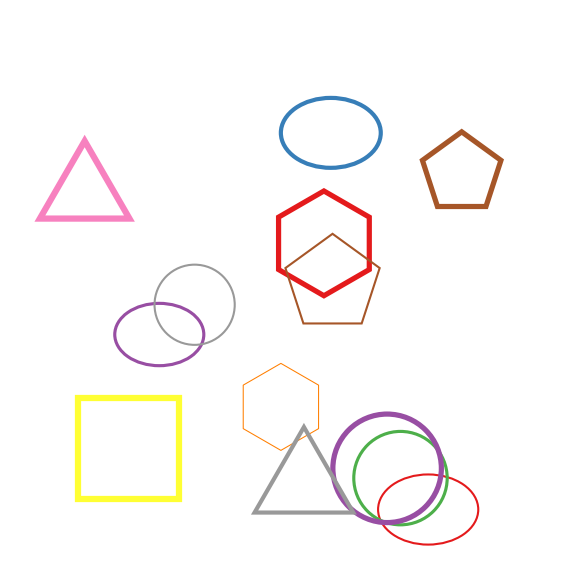[{"shape": "hexagon", "thickness": 2.5, "radius": 0.45, "center": [0.561, 0.578]}, {"shape": "oval", "thickness": 1, "radius": 0.43, "center": [0.741, 0.117]}, {"shape": "oval", "thickness": 2, "radius": 0.43, "center": [0.573, 0.769]}, {"shape": "circle", "thickness": 1.5, "radius": 0.4, "center": [0.693, 0.171]}, {"shape": "circle", "thickness": 2.5, "radius": 0.47, "center": [0.67, 0.188]}, {"shape": "oval", "thickness": 1.5, "radius": 0.39, "center": [0.276, 0.42]}, {"shape": "hexagon", "thickness": 0.5, "radius": 0.38, "center": [0.486, 0.295]}, {"shape": "square", "thickness": 3, "radius": 0.44, "center": [0.222, 0.222]}, {"shape": "pentagon", "thickness": 1, "radius": 0.43, "center": [0.576, 0.508]}, {"shape": "pentagon", "thickness": 2.5, "radius": 0.36, "center": [0.799, 0.699]}, {"shape": "triangle", "thickness": 3, "radius": 0.45, "center": [0.147, 0.665]}, {"shape": "circle", "thickness": 1, "radius": 0.35, "center": [0.337, 0.471]}, {"shape": "triangle", "thickness": 2, "radius": 0.49, "center": [0.526, 0.161]}]